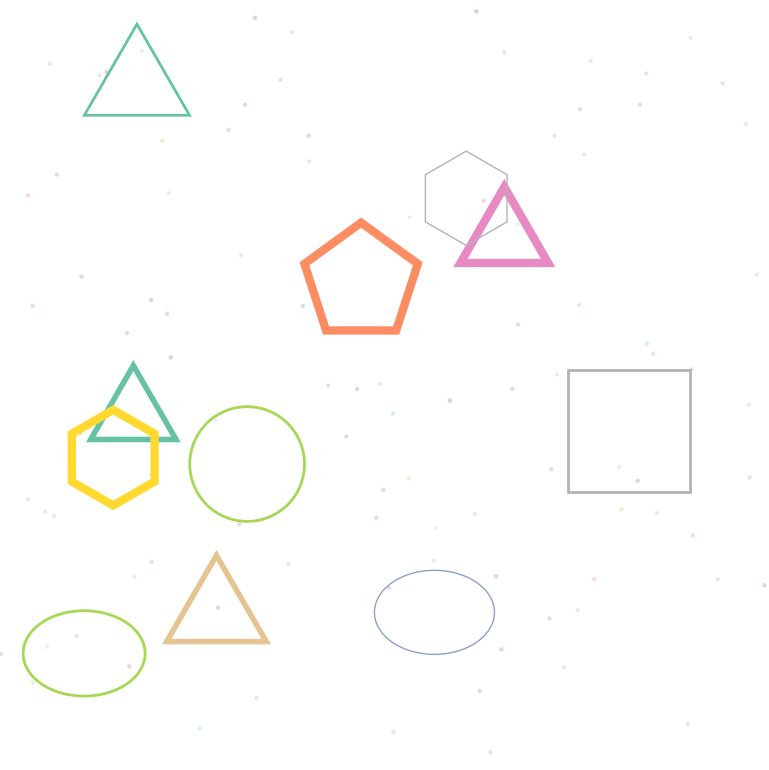[{"shape": "triangle", "thickness": 2, "radius": 0.32, "center": [0.173, 0.461]}, {"shape": "triangle", "thickness": 1, "radius": 0.39, "center": [0.178, 0.89]}, {"shape": "pentagon", "thickness": 3, "radius": 0.39, "center": [0.469, 0.633]}, {"shape": "oval", "thickness": 0.5, "radius": 0.39, "center": [0.564, 0.205]}, {"shape": "triangle", "thickness": 3, "radius": 0.33, "center": [0.655, 0.691]}, {"shape": "circle", "thickness": 1, "radius": 0.37, "center": [0.321, 0.397]}, {"shape": "oval", "thickness": 1, "radius": 0.4, "center": [0.109, 0.151]}, {"shape": "hexagon", "thickness": 3, "radius": 0.31, "center": [0.147, 0.406]}, {"shape": "triangle", "thickness": 2, "radius": 0.37, "center": [0.281, 0.204]}, {"shape": "hexagon", "thickness": 0.5, "radius": 0.31, "center": [0.605, 0.743]}, {"shape": "square", "thickness": 1, "radius": 0.39, "center": [0.817, 0.44]}]